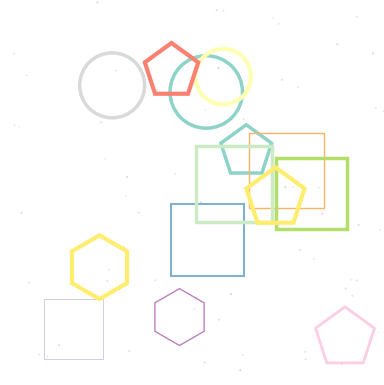[{"shape": "pentagon", "thickness": 2.5, "radius": 0.35, "center": [0.64, 0.607]}, {"shape": "circle", "thickness": 2.5, "radius": 0.47, "center": [0.536, 0.761]}, {"shape": "circle", "thickness": 3, "radius": 0.36, "center": [0.58, 0.801]}, {"shape": "square", "thickness": 0.5, "radius": 0.39, "center": [0.191, 0.146]}, {"shape": "pentagon", "thickness": 3, "radius": 0.36, "center": [0.445, 0.815]}, {"shape": "square", "thickness": 1.5, "radius": 0.47, "center": [0.539, 0.376]}, {"shape": "square", "thickness": 1, "radius": 0.49, "center": [0.744, 0.558]}, {"shape": "square", "thickness": 2.5, "radius": 0.46, "center": [0.81, 0.498]}, {"shape": "pentagon", "thickness": 2, "radius": 0.4, "center": [0.896, 0.123]}, {"shape": "circle", "thickness": 2.5, "radius": 0.42, "center": [0.291, 0.778]}, {"shape": "hexagon", "thickness": 1, "radius": 0.37, "center": [0.466, 0.176]}, {"shape": "square", "thickness": 2.5, "radius": 0.5, "center": [0.608, 0.521]}, {"shape": "pentagon", "thickness": 3, "radius": 0.4, "center": [0.715, 0.486]}, {"shape": "hexagon", "thickness": 3, "radius": 0.41, "center": [0.258, 0.306]}]